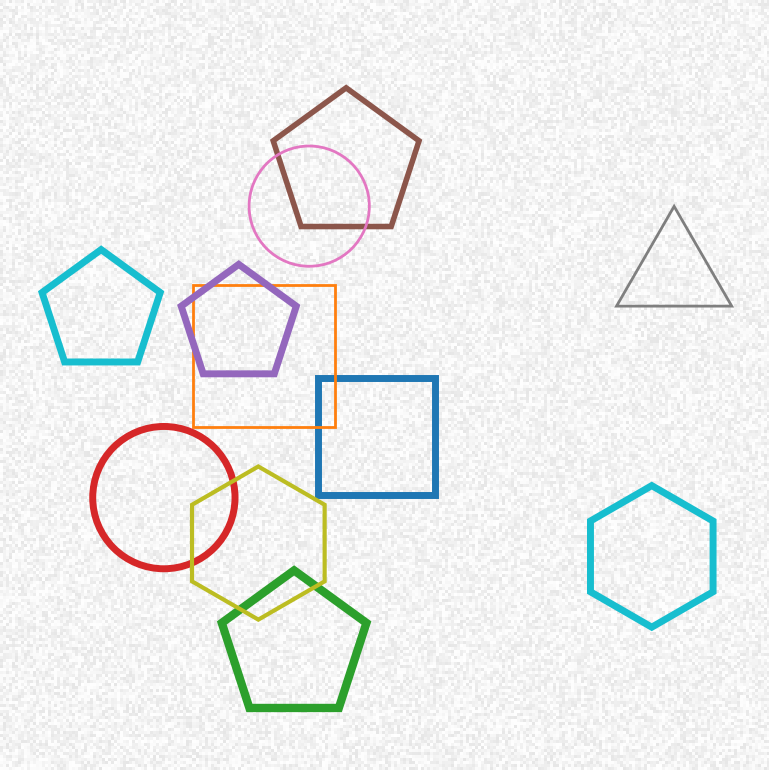[{"shape": "square", "thickness": 2.5, "radius": 0.38, "center": [0.488, 0.433]}, {"shape": "square", "thickness": 1, "radius": 0.46, "center": [0.343, 0.538]}, {"shape": "pentagon", "thickness": 3, "radius": 0.49, "center": [0.382, 0.16]}, {"shape": "circle", "thickness": 2.5, "radius": 0.46, "center": [0.213, 0.354]}, {"shape": "pentagon", "thickness": 2.5, "radius": 0.39, "center": [0.31, 0.578]}, {"shape": "pentagon", "thickness": 2, "radius": 0.5, "center": [0.45, 0.786]}, {"shape": "circle", "thickness": 1, "radius": 0.39, "center": [0.402, 0.732]}, {"shape": "triangle", "thickness": 1, "radius": 0.43, "center": [0.875, 0.646]}, {"shape": "hexagon", "thickness": 1.5, "radius": 0.5, "center": [0.335, 0.295]}, {"shape": "hexagon", "thickness": 2.5, "radius": 0.46, "center": [0.846, 0.277]}, {"shape": "pentagon", "thickness": 2.5, "radius": 0.4, "center": [0.131, 0.595]}]